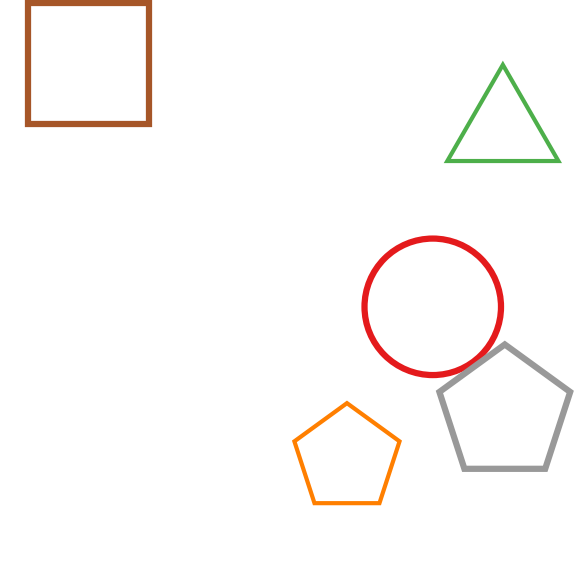[{"shape": "circle", "thickness": 3, "radius": 0.59, "center": [0.749, 0.468]}, {"shape": "triangle", "thickness": 2, "radius": 0.56, "center": [0.871, 0.776]}, {"shape": "pentagon", "thickness": 2, "radius": 0.48, "center": [0.601, 0.205]}, {"shape": "square", "thickness": 3, "radius": 0.52, "center": [0.153, 0.889]}, {"shape": "pentagon", "thickness": 3, "radius": 0.6, "center": [0.874, 0.284]}]